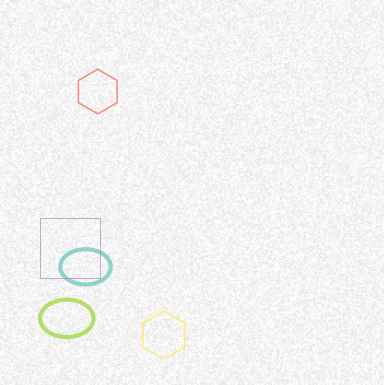[{"shape": "oval", "thickness": 3, "radius": 0.33, "center": [0.222, 0.307]}, {"shape": "hexagon", "thickness": 1, "radius": 0.29, "center": [0.254, 0.762]}, {"shape": "oval", "thickness": 3, "radius": 0.35, "center": [0.174, 0.173]}, {"shape": "square", "thickness": 0.5, "radius": 0.39, "center": [0.181, 0.356]}, {"shape": "hexagon", "thickness": 1, "radius": 0.31, "center": [0.425, 0.13]}]